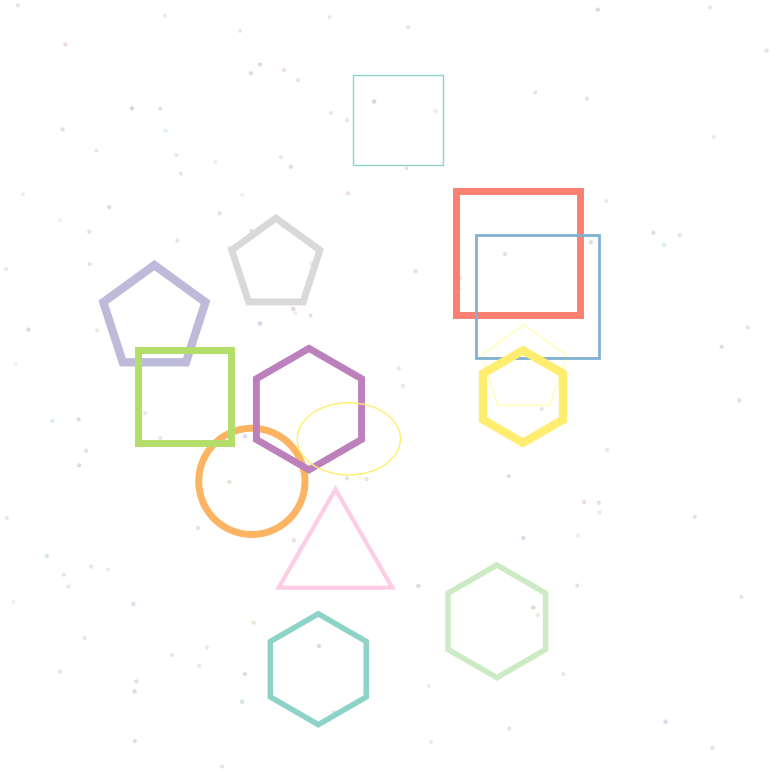[{"shape": "hexagon", "thickness": 2, "radius": 0.36, "center": [0.413, 0.131]}, {"shape": "square", "thickness": 0.5, "radius": 0.29, "center": [0.517, 0.844]}, {"shape": "pentagon", "thickness": 0.5, "radius": 0.29, "center": [0.68, 0.521]}, {"shape": "pentagon", "thickness": 3, "radius": 0.35, "center": [0.201, 0.586]}, {"shape": "square", "thickness": 2.5, "radius": 0.4, "center": [0.672, 0.671]}, {"shape": "square", "thickness": 1, "radius": 0.4, "center": [0.698, 0.615]}, {"shape": "circle", "thickness": 2.5, "radius": 0.34, "center": [0.327, 0.375]}, {"shape": "square", "thickness": 2.5, "radius": 0.3, "center": [0.239, 0.485]}, {"shape": "triangle", "thickness": 1.5, "radius": 0.43, "center": [0.436, 0.279]}, {"shape": "pentagon", "thickness": 2.5, "radius": 0.3, "center": [0.358, 0.657]}, {"shape": "hexagon", "thickness": 2.5, "radius": 0.39, "center": [0.401, 0.469]}, {"shape": "hexagon", "thickness": 2, "radius": 0.37, "center": [0.645, 0.193]}, {"shape": "oval", "thickness": 0.5, "radius": 0.34, "center": [0.453, 0.43]}, {"shape": "hexagon", "thickness": 3, "radius": 0.3, "center": [0.679, 0.485]}]